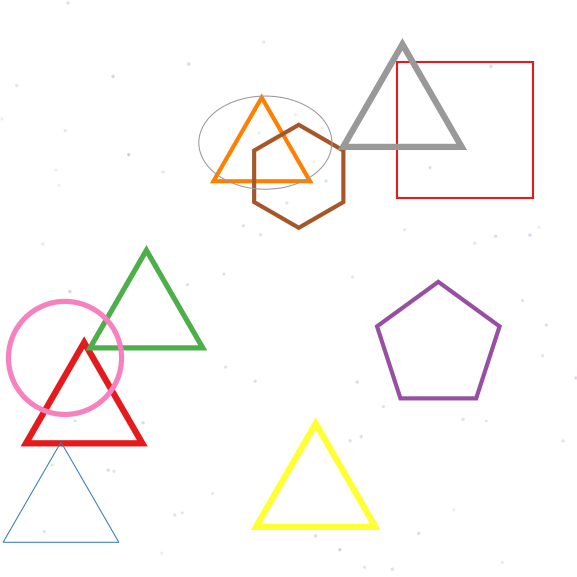[{"shape": "triangle", "thickness": 3, "radius": 0.58, "center": [0.146, 0.29]}, {"shape": "square", "thickness": 1, "radius": 0.59, "center": [0.805, 0.774]}, {"shape": "triangle", "thickness": 0.5, "radius": 0.58, "center": [0.106, 0.118]}, {"shape": "triangle", "thickness": 2.5, "radius": 0.56, "center": [0.253, 0.453]}, {"shape": "pentagon", "thickness": 2, "radius": 0.56, "center": [0.759, 0.4]}, {"shape": "triangle", "thickness": 2, "radius": 0.48, "center": [0.453, 0.734]}, {"shape": "triangle", "thickness": 3, "radius": 0.6, "center": [0.547, 0.146]}, {"shape": "hexagon", "thickness": 2, "radius": 0.45, "center": [0.517, 0.694]}, {"shape": "circle", "thickness": 2.5, "radius": 0.49, "center": [0.113, 0.379]}, {"shape": "oval", "thickness": 0.5, "radius": 0.58, "center": [0.459, 0.752]}, {"shape": "triangle", "thickness": 3, "radius": 0.59, "center": [0.697, 0.804]}]